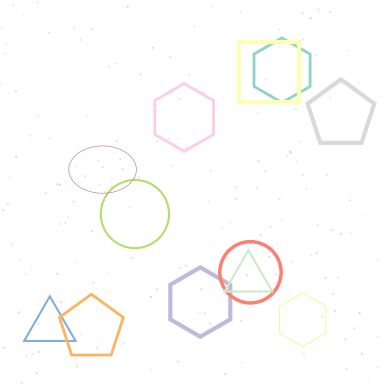[{"shape": "hexagon", "thickness": 2, "radius": 0.42, "center": [0.733, 0.817]}, {"shape": "square", "thickness": 3, "radius": 0.39, "center": [0.698, 0.813]}, {"shape": "hexagon", "thickness": 3, "radius": 0.45, "center": [0.52, 0.215]}, {"shape": "circle", "thickness": 2.5, "radius": 0.4, "center": [0.651, 0.293]}, {"shape": "triangle", "thickness": 1.5, "radius": 0.39, "center": [0.13, 0.153]}, {"shape": "pentagon", "thickness": 2, "radius": 0.44, "center": [0.237, 0.148]}, {"shape": "circle", "thickness": 1.5, "radius": 0.44, "center": [0.35, 0.444]}, {"shape": "hexagon", "thickness": 2, "radius": 0.44, "center": [0.478, 0.695]}, {"shape": "pentagon", "thickness": 3, "radius": 0.46, "center": [0.886, 0.703]}, {"shape": "oval", "thickness": 0.5, "radius": 0.44, "center": [0.266, 0.559]}, {"shape": "triangle", "thickness": 1.5, "radius": 0.36, "center": [0.645, 0.279]}, {"shape": "hexagon", "thickness": 0.5, "radius": 0.35, "center": [0.786, 0.169]}]